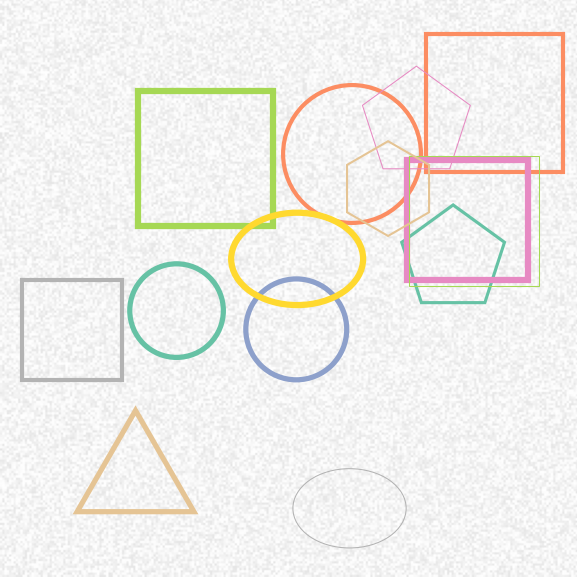[{"shape": "circle", "thickness": 2.5, "radius": 0.41, "center": [0.306, 0.461]}, {"shape": "pentagon", "thickness": 1.5, "radius": 0.47, "center": [0.785, 0.551]}, {"shape": "square", "thickness": 2, "radius": 0.59, "center": [0.856, 0.821]}, {"shape": "circle", "thickness": 2, "radius": 0.6, "center": [0.61, 0.732]}, {"shape": "circle", "thickness": 2.5, "radius": 0.44, "center": [0.513, 0.429]}, {"shape": "pentagon", "thickness": 0.5, "radius": 0.49, "center": [0.721, 0.786]}, {"shape": "square", "thickness": 3, "radius": 0.52, "center": [0.809, 0.618]}, {"shape": "square", "thickness": 0.5, "radius": 0.56, "center": [0.82, 0.616]}, {"shape": "square", "thickness": 3, "radius": 0.58, "center": [0.356, 0.724]}, {"shape": "oval", "thickness": 3, "radius": 0.57, "center": [0.515, 0.551]}, {"shape": "triangle", "thickness": 2.5, "radius": 0.58, "center": [0.235, 0.171]}, {"shape": "hexagon", "thickness": 1, "radius": 0.41, "center": [0.672, 0.673]}, {"shape": "oval", "thickness": 0.5, "radius": 0.49, "center": [0.605, 0.119]}, {"shape": "square", "thickness": 2, "radius": 0.43, "center": [0.124, 0.428]}]